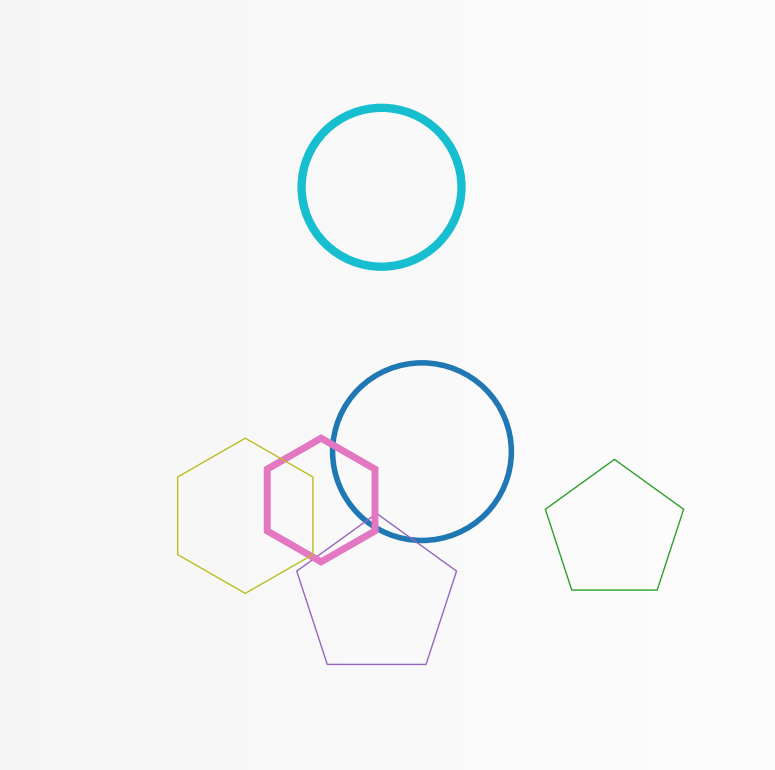[{"shape": "circle", "thickness": 2, "radius": 0.58, "center": [0.544, 0.413]}, {"shape": "pentagon", "thickness": 0.5, "radius": 0.47, "center": [0.793, 0.31]}, {"shape": "pentagon", "thickness": 0.5, "radius": 0.54, "center": [0.486, 0.225]}, {"shape": "hexagon", "thickness": 2.5, "radius": 0.4, "center": [0.414, 0.351]}, {"shape": "hexagon", "thickness": 0.5, "radius": 0.5, "center": [0.316, 0.33]}, {"shape": "circle", "thickness": 3, "radius": 0.52, "center": [0.492, 0.757]}]